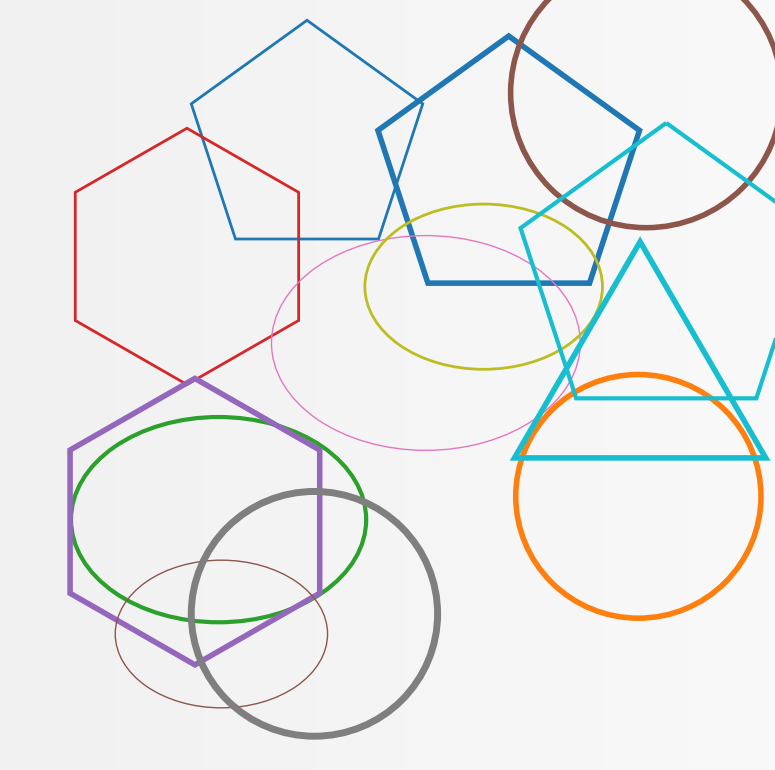[{"shape": "pentagon", "thickness": 1, "radius": 0.79, "center": [0.396, 0.817]}, {"shape": "pentagon", "thickness": 2, "radius": 0.89, "center": [0.656, 0.776]}, {"shape": "circle", "thickness": 2, "radius": 0.79, "center": [0.824, 0.355]}, {"shape": "oval", "thickness": 1.5, "radius": 0.95, "center": [0.282, 0.325]}, {"shape": "hexagon", "thickness": 1, "radius": 0.83, "center": [0.241, 0.667]}, {"shape": "hexagon", "thickness": 2, "radius": 0.93, "center": [0.251, 0.323]}, {"shape": "circle", "thickness": 2, "radius": 0.88, "center": [0.834, 0.879]}, {"shape": "oval", "thickness": 0.5, "radius": 0.68, "center": [0.286, 0.177]}, {"shape": "oval", "thickness": 0.5, "radius": 1.0, "center": [0.55, 0.555]}, {"shape": "circle", "thickness": 2.5, "radius": 0.79, "center": [0.406, 0.203]}, {"shape": "oval", "thickness": 1, "radius": 0.77, "center": [0.624, 0.628]}, {"shape": "triangle", "thickness": 2, "radius": 0.94, "center": [0.826, 0.499]}, {"shape": "pentagon", "thickness": 1.5, "radius": 0.99, "center": [0.86, 0.643]}]